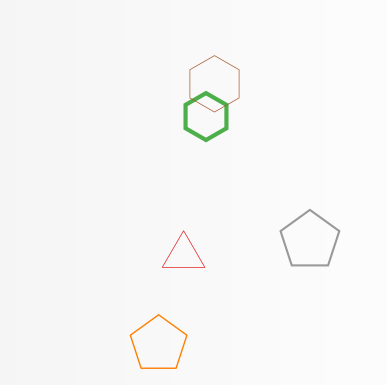[{"shape": "triangle", "thickness": 0.5, "radius": 0.32, "center": [0.474, 0.337]}, {"shape": "hexagon", "thickness": 3, "radius": 0.3, "center": [0.532, 0.697]}, {"shape": "pentagon", "thickness": 1, "radius": 0.38, "center": [0.409, 0.106]}, {"shape": "hexagon", "thickness": 0.5, "radius": 0.37, "center": [0.554, 0.782]}, {"shape": "pentagon", "thickness": 1.5, "radius": 0.4, "center": [0.8, 0.375]}]